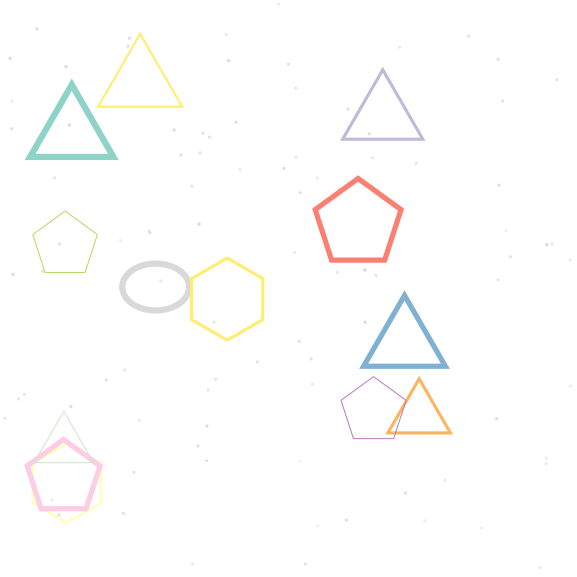[{"shape": "triangle", "thickness": 3, "radius": 0.42, "center": [0.124, 0.769]}, {"shape": "hexagon", "thickness": 1, "radius": 0.34, "center": [0.116, 0.162]}, {"shape": "triangle", "thickness": 1.5, "radius": 0.4, "center": [0.663, 0.798]}, {"shape": "pentagon", "thickness": 2.5, "radius": 0.39, "center": [0.62, 0.612]}, {"shape": "triangle", "thickness": 2.5, "radius": 0.41, "center": [0.7, 0.406]}, {"shape": "triangle", "thickness": 1.5, "radius": 0.31, "center": [0.726, 0.281]}, {"shape": "pentagon", "thickness": 0.5, "radius": 0.29, "center": [0.113, 0.575]}, {"shape": "pentagon", "thickness": 2.5, "radius": 0.33, "center": [0.11, 0.172]}, {"shape": "oval", "thickness": 3, "radius": 0.29, "center": [0.27, 0.502]}, {"shape": "pentagon", "thickness": 0.5, "radius": 0.3, "center": [0.647, 0.288]}, {"shape": "triangle", "thickness": 0.5, "radius": 0.3, "center": [0.11, 0.228]}, {"shape": "triangle", "thickness": 1, "radius": 0.42, "center": [0.243, 0.856]}, {"shape": "hexagon", "thickness": 1.5, "radius": 0.36, "center": [0.393, 0.481]}]